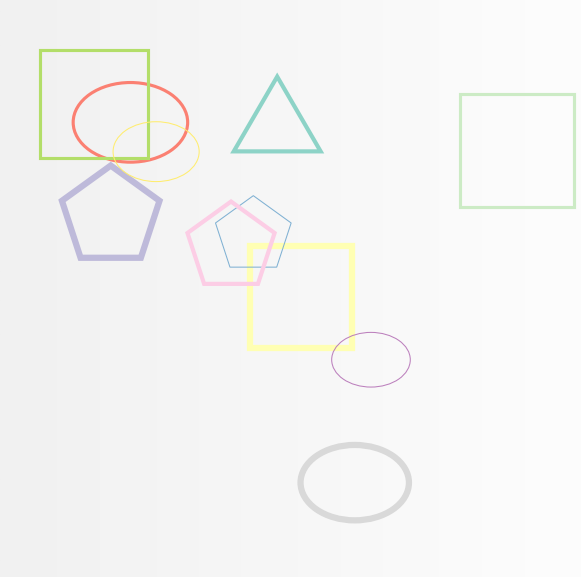[{"shape": "triangle", "thickness": 2, "radius": 0.43, "center": [0.477, 0.78]}, {"shape": "square", "thickness": 3, "radius": 0.44, "center": [0.518, 0.485]}, {"shape": "pentagon", "thickness": 3, "radius": 0.44, "center": [0.19, 0.624]}, {"shape": "oval", "thickness": 1.5, "radius": 0.49, "center": [0.224, 0.787]}, {"shape": "pentagon", "thickness": 0.5, "radius": 0.34, "center": [0.436, 0.592]}, {"shape": "square", "thickness": 1.5, "radius": 0.47, "center": [0.162, 0.82]}, {"shape": "pentagon", "thickness": 2, "radius": 0.39, "center": [0.397, 0.571]}, {"shape": "oval", "thickness": 3, "radius": 0.47, "center": [0.61, 0.163]}, {"shape": "oval", "thickness": 0.5, "radius": 0.34, "center": [0.638, 0.376]}, {"shape": "square", "thickness": 1.5, "radius": 0.49, "center": [0.89, 0.738]}, {"shape": "oval", "thickness": 0.5, "radius": 0.37, "center": [0.269, 0.737]}]